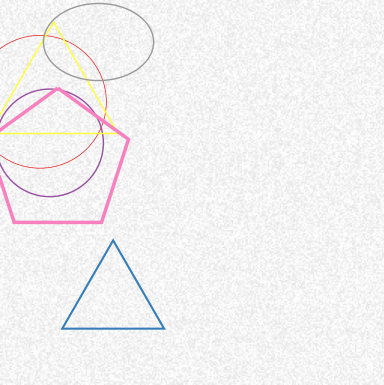[{"shape": "circle", "thickness": 0.5, "radius": 0.86, "center": [0.104, 0.736]}, {"shape": "triangle", "thickness": 1.5, "radius": 0.76, "center": [0.294, 0.223]}, {"shape": "circle", "thickness": 1, "radius": 0.7, "center": [0.129, 0.629]}, {"shape": "triangle", "thickness": 1, "radius": 0.97, "center": [0.139, 0.75]}, {"shape": "pentagon", "thickness": 2.5, "radius": 0.96, "center": [0.15, 0.578]}, {"shape": "oval", "thickness": 1, "radius": 0.72, "center": [0.256, 0.891]}]